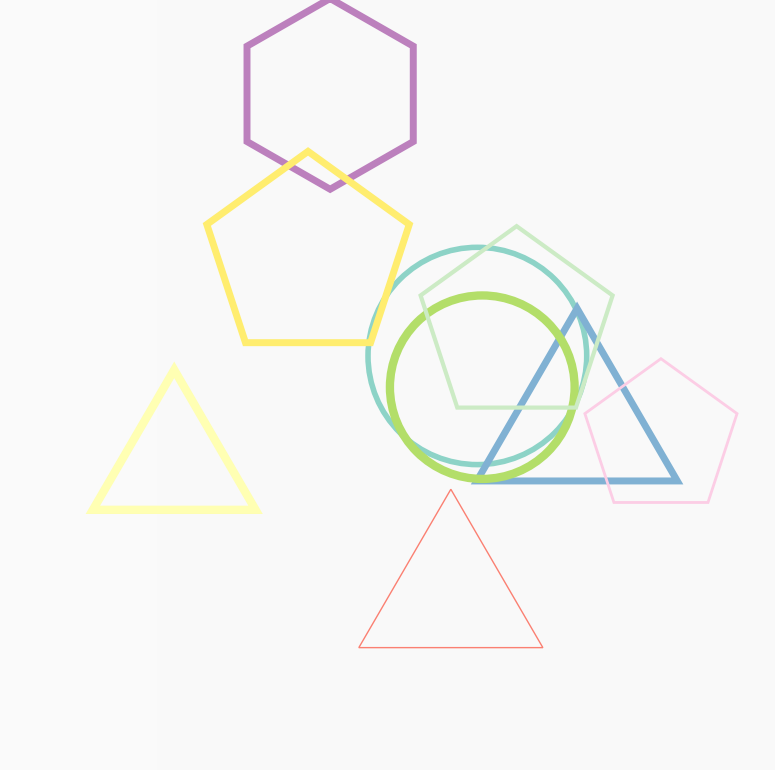[{"shape": "circle", "thickness": 2, "radius": 0.71, "center": [0.616, 0.538]}, {"shape": "triangle", "thickness": 3, "radius": 0.61, "center": [0.225, 0.398]}, {"shape": "triangle", "thickness": 0.5, "radius": 0.69, "center": [0.582, 0.227]}, {"shape": "triangle", "thickness": 2.5, "radius": 0.75, "center": [0.745, 0.45]}, {"shape": "circle", "thickness": 3, "radius": 0.6, "center": [0.622, 0.497]}, {"shape": "pentagon", "thickness": 1, "radius": 0.52, "center": [0.853, 0.431]}, {"shape": "hexagon", "thickness": 2.5, "radius": 0.62, "center": [0.426, 0.878]}, {"shape": "pentagon", "thickness": 1.5, "radius": 0.65, "center": [0.667, 0.576]}, {"shape": "pentagon", "thickness": 2.5, "radius": 0.69, "center": [0.397, 0.666]}]